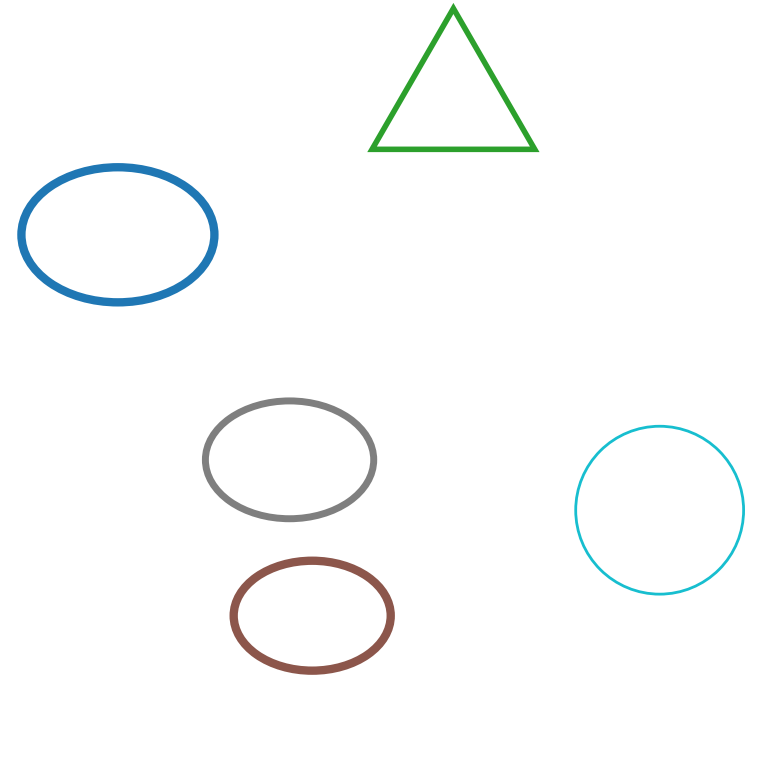[{"shape": "oval", "thickness": 3, "radius": 0.63, "center": [0.153, 0.695]}, {"shape": "triangle", "thickness": 2, "radius": 0.61, "center": [0.589, 0.867]}, {"shape": "oval", "thickness": 3, "radius": 0.51, "center": [0.405, 0.2]}, {"shape": "oval", "thickness": 2.5, "radius": 0.55, "center": [0.376, 0.403]}, {"shape": "circle", "thickness": 1, "radius": 0.55, "center": [0.857, 0.337]}]